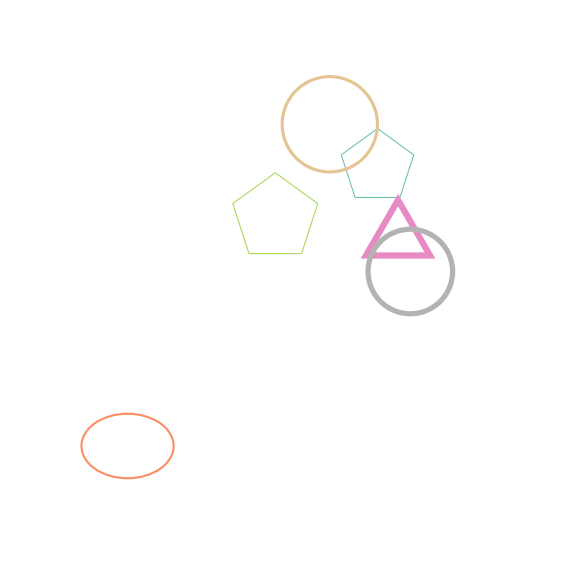[{"shape": "pentagon", "thickness": 0.5, "radius": 0.33, "center": [0.654, 0.711]}, {"shape": "oval", "thickness": 1, "radius": 0.4, "center": [0.221, 0.227]}, {"shape": "triangle", "thickness": 3, "radius": 0.32, "center": [0.689, 0.589]}, {"shape": "pentagon", "thickness": 0.5, "radius": 0.39, "center": [0.477, 0.623]}, {"shape": "circle", "thickness": 1.5, "radius": 0.41, "center": [0.571, 0.784]}, {"shape": "circle", "thickness": 2.5, "radius": 0.37, "center": [0.711, 0.529]}]